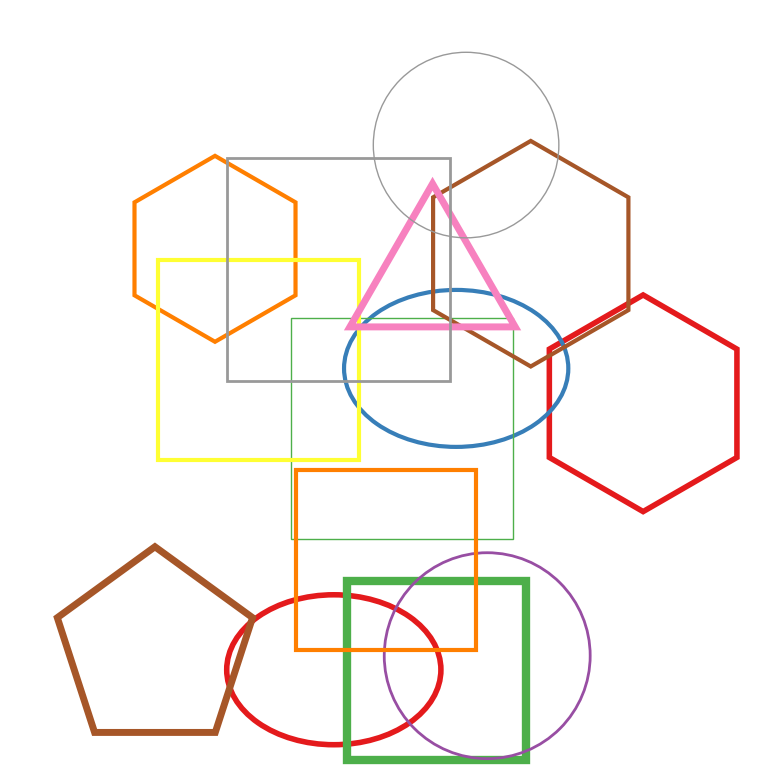[{"shape": "hexagon", "thickness": 2, "radius": 0.7, "center": [0.835, 0.476]}, {"shape": "oval", "thickness": 2, "radius": 0.7, "center": [0.434, 0.13]}, {"shape": "oval", "thickness": 1.5, "radius": 0.73, "center": [0.592, 0.522]}, {"shape": "square", "thickness": 0.5, "radius": 0.72, "center": [0.522, 0.444]}, {"shape": "square", "thickness": 3, "radius": 0.58, "center": [0.566, 0.129]}, {"shape": "circle", "thickness": 1, "radius": 0.67, "center": [0.633, 0.148]}, {"shape": "hexagon", "thickness": 1.5, "radius": 0.6, "center": [0.279, 0.677]}, {"shape": "square", "thickness": 1.5, "radius": 0.58, "center": [0.501, 0.273]}, {"shape": "square", "thickness": 1.5, "radius": 0.65, "center": [0.336, 0.533]}, {"shape": "hexagon", "thickness": 1.5, "radius": 0.73, "center": [0.689, 0.671]}, {"shape": "pentagon", "thickness": 2.5, "radius": 0.67, "center": [0.201, 0.157]}, {"shape": "triangle", "thickness": 2.5, "radius": 0.62, "center": [0.562, 0.637]}, {"shape": "circle", "thickness": 0.5, "radius": 0.6, "center": [0.605, 0.812]}, {"shape": "square", "thickness": 1, "radius": 0.72, "center": [0.44, 0.65]}]